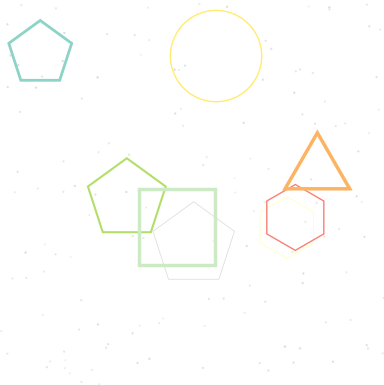[{"shape": "pentagon", "thickness": 2, "radius": 0.43, "center": [0.105, 0.861]}, {"shape": "hexagon", "thickness": 0.5, "radius": 0.4, "center": [0.745, 0.409]}, {"shape": "hexagon", "thickness": 1, "radius": 0.43, "center": [0.767, 0.435]}, {"shape": "triangle", "thickness": 2.5, "radius": 0.48, "center": [0.824, 0.558]}, {"shape": "pentagon", "thickness": 1.5, "radius": 0.53, "center": [0.329, 0.483]}, {"shape": "pentagon", "thickness": 0.5, "radius": 0.56, "center": [0.503, 0.365]}, {"shape": "square", "thickness": 2.5, "radius": 0.5, "center": [0.459, 0.41]}, {"shape": "circle", "thickness": 1, "radius": 0.59, "center": [0.561, 0.854]}]